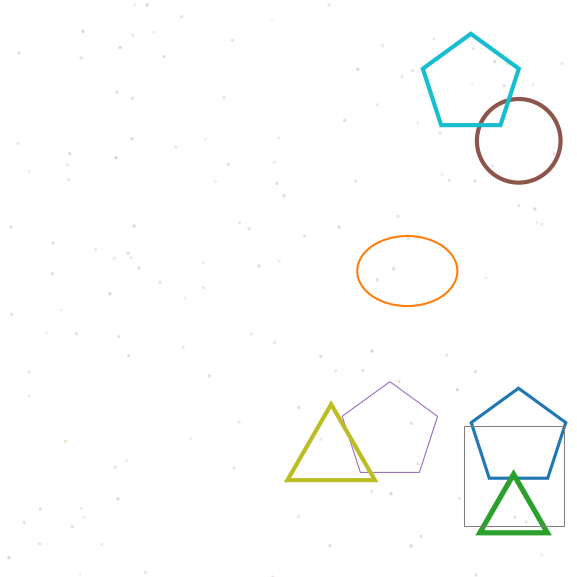[{"shape": "pentagon", "thickness": 1.5, "radius": 0.43, "center": [0.898, 0.241]}, {"shape": "oval", "thickness": 1, "radius": 0.43, "center": [0.705, 0.53]}, {"shape": "triangle", "thickness": 2.5, "radius": 0.34, "center": [0.889, 0.11]}, {"shape": "pentagon", "thickness": 0.5, "radius": 0.43, "center": [0.675, 0.251]}, {"shape": "circle", "thickness": 2, "radius": 0.36, "center": [0.898, 0.755]}, {"shape": "square", "thickness": 0.5, "radius": 0.43, "center": [0.89, 0.175]}, {"shape": "triangle", "thickness": 2, "radius": 0.44, "center": [0.573, 0.211]}, {"shape": "pentagon", "thickness": 2, "radius": 0.44, "center": [0.815, 0.853]}]